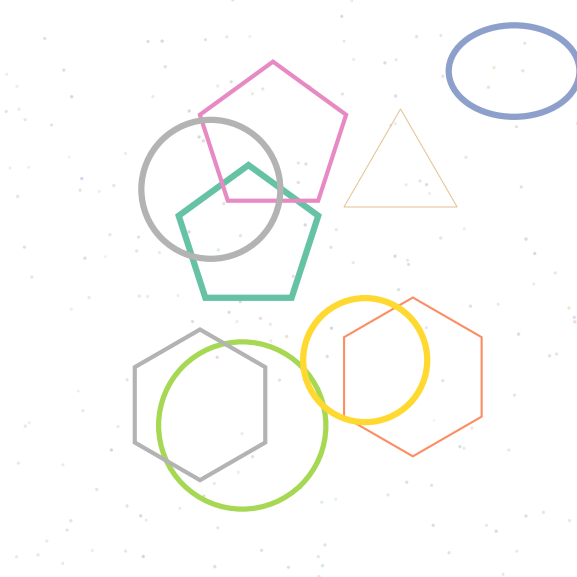[{"shape": "pentagon", "thickness": 3, "radius": 0.64, "center": [0.43, 0.586]}, {"shape": "hexagon", "thickness": 1, "radius": 0.69, "center": [0.715, 0.346]}, {"shape": "oval", "thickness": 3, "radius": 0.57, "center": [0.89, 0.876]}, {"shape": "pentagon", "thickness": 2, "radius": 0.67, "center": [0.473, 0.759]}, {"shape": "circle", "thickness": 2.5, "radius": 0.72, "center": [0.419, 0.262]}, {"shape": "circle", "thickness": 3, "radius": 0.54, "center": [0.632, 0.376]}, {"shape": "triangle", "thickness": 0.5, "radius": 0.57, "center": [0.694, 0.697]}, {"shape": "circle", "thickness": 3, "radius": 0.6, "center": [0.365, 0.671]}, {"shape": "hexagon", "thickness": 2, "radius": 0.65, "center": [0.346, 0.298]}]